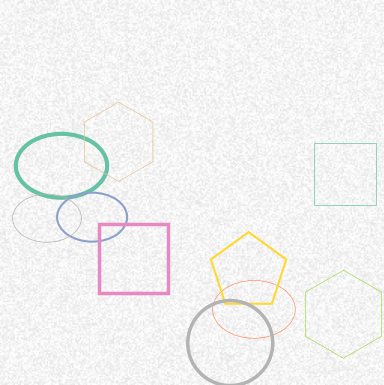[{"shape": "oval", "thickness": 3, "radius": 0.59, "center": [0.16, 0.569]}, {"shape": "square", "thickness": 0.5, "radius": 0.4, "center": [0.896, 0.548]}, {"shape": "oval", "thickness": 0.5, "radius": 0.54, "center": [0.66, 0.196]}, {"shape": "oval", "thickness": 1.5, "radius": 0.45, "center": [0.239, 0.436]}, {"shape": "square", "thickness": 2.5, "radius": 0.45, "center": [0.347, 0.329]}, {"shape": "hexagon", "thickness": 0.5, "radius": 0.57, "center": [0.892, 0.184]}, {"shape": "pentagon", "thickness": 1.5, "radius": 0.51, "center": [0.646, 0.294]}, {"shape": "hexagon", "thickness": 0.5, "radius": 0.51, "center": [0.308, 0.632]}, {"shape": "circle", "thickness": 2.5, "radius": 0.55, "center": [0.598, 0.109]}, {"shape": "oval", "thickness": 0.5, "radius": 0.45, "center": [0.122, 0.433]}]